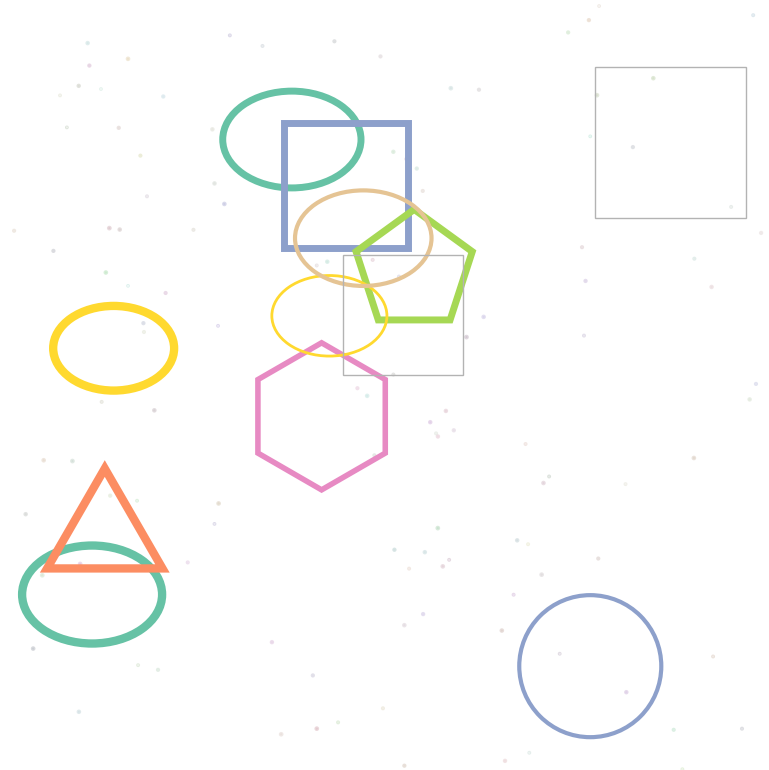[{"shape": "oval", "thickness": 3, "radius": 0.45, "center": [0.12, 0.228]}, {"shape": "oval", "thickness": 2.5, "radius": 0.45, "center": [0.379, 0.819]}, {"shape": "triangle", "thickness": 3, "radius": 0.43, "center": [0.136, 0.305]}, {"shape": "circle", "thickness": 1.5, "radius": 0.46, "center": [0.767, 0.135]}, {"shape": "square", "thickness": 2.5, "radius": 0.4, "center": [0.449, 0.759]}, {"shape": "hexagon", "thickness": 2, "radius": 0.48, "center": [0.418, 0.459]}, {"shape": "pentagon", "thickness": 2.5, "radius": 0.4, "center": [0.538, 0.649]}, {"shape": "oval", "thickness": 1, "radius": 0.37, "center": [0.428, 0.59]}, {"shape": "oval", "thickness": 3, "radius": 0.39, "center": [0.148, 0.548]}, {"shape": "oval", "thickness": 1.5, "radius": 0.44, "center": [0.472, 0.691]}, {"shape": "square", "thickness": 0.5, "radius": 0.39, "center": [0.523, 0.591]}, {"shape": "square", "thickness": 0.5, "radius": 0.49, "center": [0.871, 0.814]}]